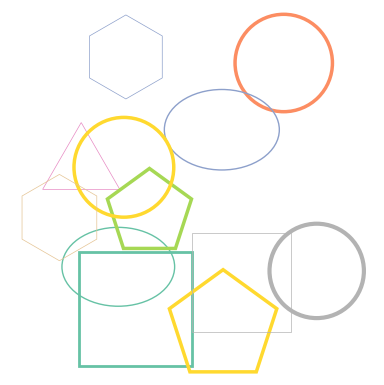[{"shape": "square", "thickness": 2, "radius": 0.74, "center": [0.352, 0.197]}, {"shape": "oval", "thickness": 1, "radius": 0.73, "center": [0.307, 0.307]}, {"shape": "circle", "thickness": 2.5, "radius": 0.63, "center": [0.737, 0.836]}, {"shape": "hexagon", "thickness": 0.5, "radius": 0.55, "center": [0.327, 0.852]}, {"shape": "oval", "thickness": 1, "radius": 0.75, "center": [0.576, 0.663]}, {"shape": "triangle", "thickness": 0.5, "radius": 0.58, "center": [0.211, 0.566]}, {"shape": "pentagon", "thickness": 2.5, "radius": 0.57, "center": [0.388, 0.448]}, {"shape": "circle", "thickness": 2.5, "radius": 0.65, "center": [0.322, 0.565]}, {"shape": "pentagon", "thickness": 2.5, "radius": 0.73, "center": [0.579, 0.153]}, {"shape": "hexagon", "thickness": 0.5, "radius": 0.56, "center": [0.154, 0.435]}, {"shape": "circle", "thickness": 3, "radius": 0.61, "center": [0.823, 0.296]}, {"shape": "square", "thickness": 0.5, "radius": 0.65, "center": [0.627, 0.266]}]